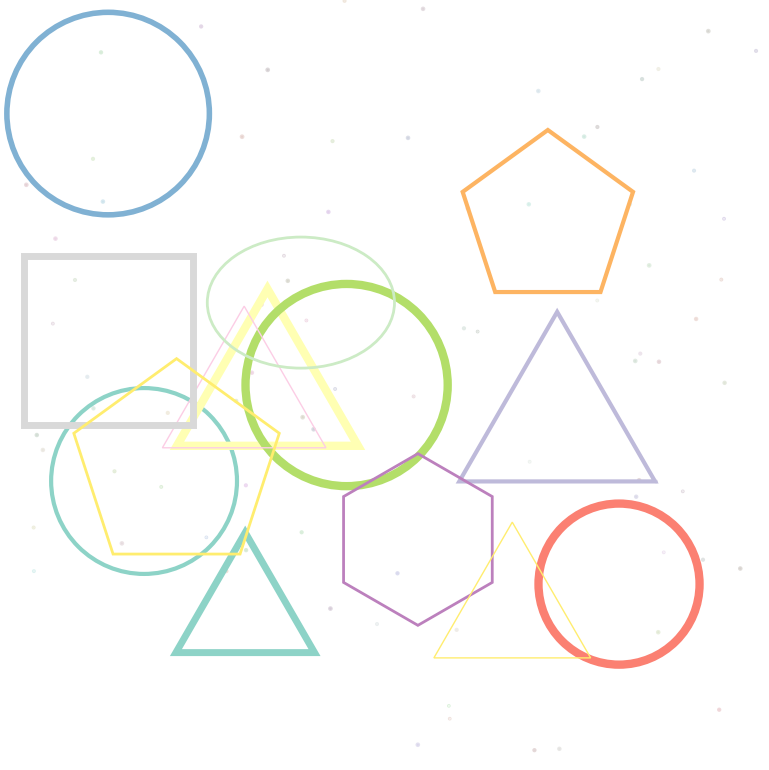[{"shape": "circle", "thickness": 1.5, "radius": 0.6, "center": [0.187, 0.375]}, {"shape": "triangle", "thickness": 2.5, "radius": 0.52, "center": [0.318, 0.204]}, {"shape": "triangle", "thickness": 3, "radius": 0.68, "center": [0.347, 0.489]}, {"shape": "triangle", "thickness": 1.5, "radius": 0.73, "center": [0.724, 0.448]}, {"shape": "circle", "thickness": 3, "radius": 0.52, "center": [0.804, 0.241]}, {"shape": "circle", "thickness": 2, "radius": 0.66, "center": [0.14, 0.853]}, {"shape": "pentagon", "thickness": 1.5, "radius": 0.58, "center": [0.711, 0.715]}, {"shape": "circle", "thickness": 3, "radius": 0.66, "center": [0.45, 0.5]}, {"shape": "triangle", "thickness": 0.5, "radius": 0.61, "center": [0.317, 0.48]}, {"shape": "square", "thickness": 2.5, "radius": 0.55, "center": [0.141, 0.558]}, {"shape": "hexagon", "thickness": 1, "radius": 0.56, "center": [0.543, 0.299]}, {"shape": "oval", "thickness": 1, "radius": 0.61, "center": [0.391, 0.607]}, {"shape": "pentagon", "thickness": 1, "radius": 0.7, "center": [0.229, 0.394]}, {"shape": "triangle", "thickness": 0.5, "radius": 0.59, "center": [0.665, 0.204]}]